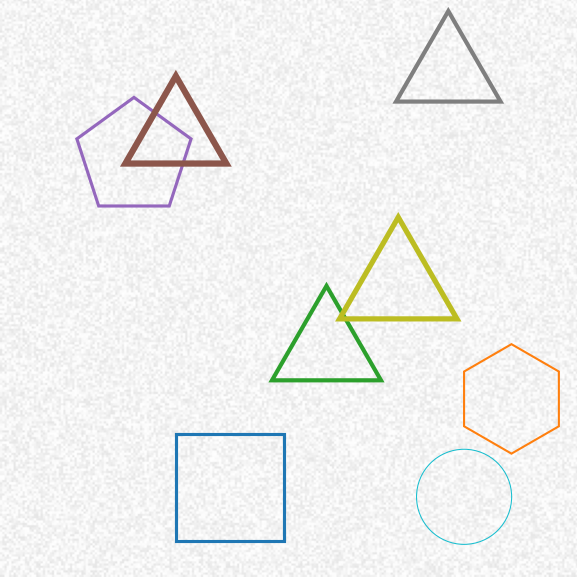[{"shape": "square", "thickness": 1.5, "radius": 0.47, "center": [0.398, 0.155]}, {"shape": "hexagon", "thickness": 1, "radius": 0.47, "center": [0.886, 0.308]}, {"shape": "triangle", "thickness": 2, "radius": 0.54, "center": [0.565, 0.395]}, {"shape": "pentagon", "thickness": 1.5, "radius": 0.52, "center": [0.232, 0.727]}, {"shape": "triangle", "thickness": 3, "radius": 0.5, "center": [0.305, 0.766]}, {"shape": "triangle", "thickness": 2, "radius": 0.52, "center": [0.776, 0.875]}, {"shape": "triangle", "thickness": 2.5, "radius": 0.59, "center": [0.69, 0.506]}, {"shape": "circle", "thickness": 0.5, "radius": 0.41, "center": [0.804, 0.139]}]